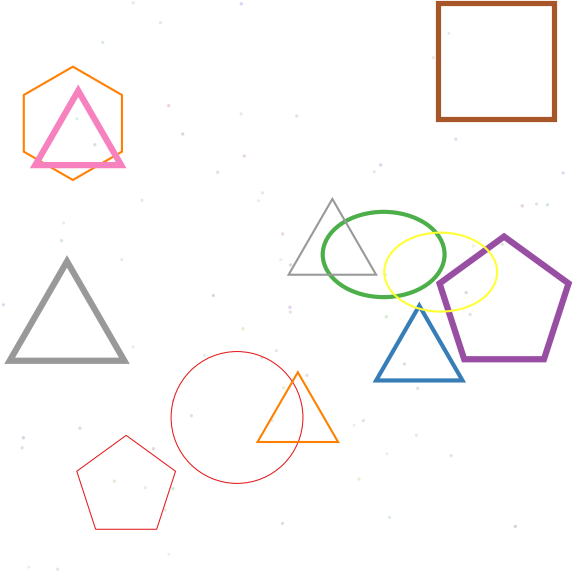[{"shape": "pentagon", "thickness": 0.5, "radius": 0.45, "center": [0.218, 0.155]}, {"shape": "circle", "thickness": 0.5, "radius": 0.57, "center": [0.41, 0.276]}, {"shape": "triangle", "thickness": 2, "radius": 0.43, "center": [0.726, 0.383]}, {"shape": "oval", "thickness": 2, "radius": 0.53, "center": [0.664, 0.558]}, {"shape": "pentagon", "thickness": 3, "radius": 0.59, "center": [0.873, 0.472]}, {"shape": "hexagon", "thickness": 1, "radius": 0.49, "center": [0.126, 0.786]}, {"shape": "triangle", "thickness": 1, "radius": 0.4, "center": [0.516, 0.274]}, {"shape": "oval", "thickness": 1, "radius": 0.49, "center": [0.763, 0.528]}, {"shape": "square", "thickness": 2.5, "radius": 0.5, "center": [0.859, 0.894]}, {"shape": "triangle", "thickness": 3, "radius": 0.43, "center": [0.135, 0.756]}, {"shape": "triangle", "thickness": 1, "radius": 0.44, "center": [0.576, 0.567]}, {"shape": "triangle", "thickness": 3, "radius": 0.57, "center": [0.116, 0.432]}]